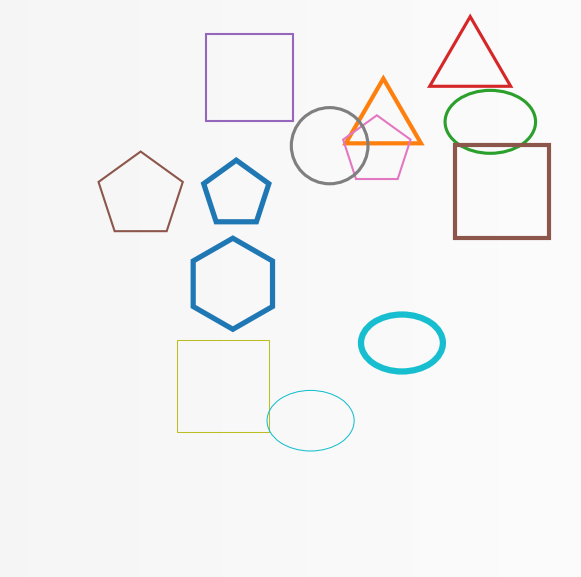[{"shape": "hexagon", "thickness": 2.5, "radius": 0.39, "center": [0.401, 0.508]}, {"shape": "pentagon", "thickness": 2.5, "radius": 0.29, "center": [0.407, 0.663]}, {"shape": "triangle", "thickness": 2, "radius": 0.37, "center": [0.66, 0.788]}, {"shape": "oval", "thickness": 1.5, "radius": 0.39, "center": [0.844, 0.788]}, {"shape": "triangle", "thickness": 1.5, "radius": 0.4, "center": [0.809, 0.89]}, {"shape": "square", "thickness": 1, "radius": 0.38, "center": [0.429, 0.865]}, {"shape": "square", "thickness": 2, "radius": 0.4, "center": [0.864, 0.667]}, {"shape": "pentagon", "thickness": 1, "radius": 0.38, "center": [0.242, 0.66]}, {"shape": "pentagon", "thickness": 1, "radius": 0.3, "center": [0.648, 0.738]}, {"shape": "circle", "thickness": 1.5, "radius": 0.33, "center": [0.567, 0.747]}, {"shape": "square", "thickness": 0.5, "radius": 0.4, "center": [0.383, 0.331]}, {"shape": "oval", "thickness": 3, "radius": 0.35, "center": [0.692, 0.405]}, {"shape": "oval", "thickness": 0.5, "radius": 0.37, "center": [0.534, 0.271]}]